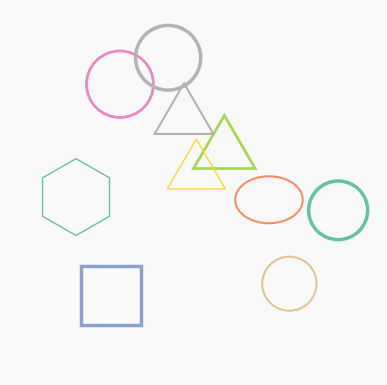[{"shape": "circle", "thickness": 2.5, "radius": 0.38, "center": [0.873, 0.454]}, {"shape": "hexagon", "thickness": 1, "radius": 0.5, "center": [0.196, 0.488]}, {"shape": "oval", "thickness": 1.5, "radius": 0.44, "center": [0.694, 0.481]}, {"shape": "square", "thickness": 2.5, "radius": 0.39, "center": [0.286, 0.232]}, {"shape": "circle", "thickness": 2, "radius": 0.43, "center": [0.309, 0.781]}, {"shape": "triangle", "thickness": 2, "radius": 0.46, "center": [0.579, 0.608]}, {"shape": "triangle", "thickness": 1, "radius": 0.43, "center": [0.507, 0.552]}, {"shape": "circle", "thickness": 1.5, "radius": 0.35, "center": [0.747, 0.263]}, {"shape": "circle", "thickness": 2.5, "radius": 0.42, "center": [0.434, 0.85]}, {"shape": "triangle", "thickness": 1.5, "radius": 0.44, "center": [0.475, 0.696]}]